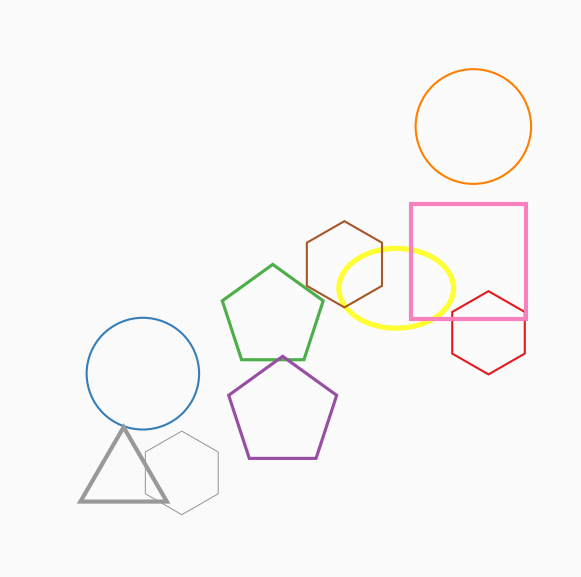[{"shape": "hexagon", "thickness": 1, "radius": 0.36, "center": [0.84, 0.423]}, {"shape": "circle", "thickness": 1, "radius": 0.48, "center": [0.246, 0.352]}, {"shape": "pentagon", "thickness": 1.5, "radius": 0.46, "center": [0.469, 0.45]}, {"shape": "pentagon", "thickness": 1.5, "radius": 0.49, "center": [0.486, 0.284]}, {"shape": "circle", "thickness": 1, "radius": 0.5, "center": [0.814, 0.78]}, {"shape": "oval", "thickness": 2.5, "radius": 0.49, "center": [0.682, 0.5]}, {"shape": "hexagon", "thickness": 1, "radius": 0.37, "center": [0.593, 0.541]}, {"shape": "square", "thickness": 2, "radius": 0.5, "center": [0.806, 0.547]}, {"shape": "hexagon", "thickness": 0.5, "radius": 0.36, "center": [0.313, 0.18]}, {"shape": "triangle", "thickness": 2, "radius": 0.43, "center": [0.213, 0.174]}]